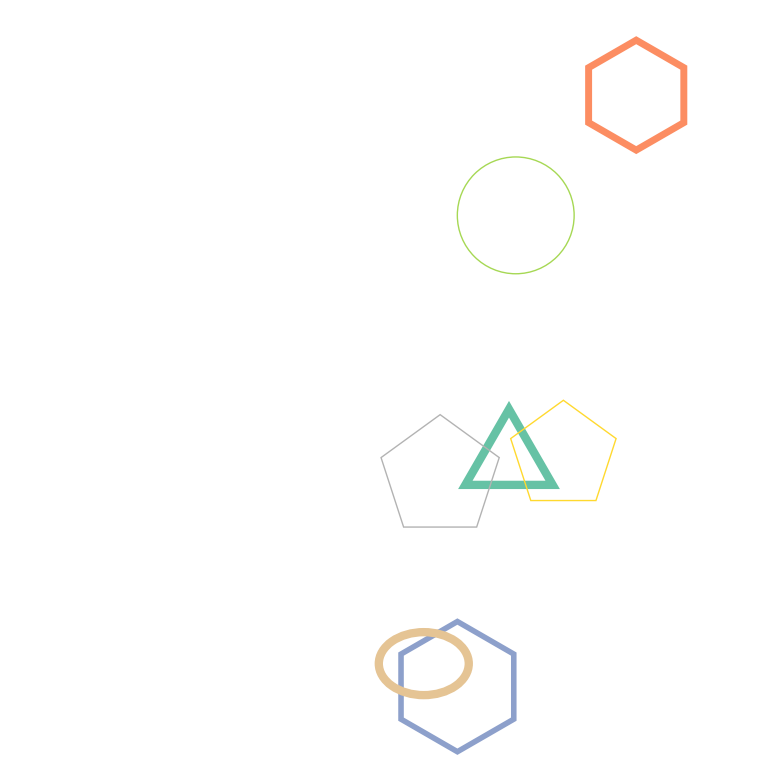[{"shape": "triangle", "thickness": 3, "radius": 0.33, "center": [0.661, 0.403]}, {"shape": "hexagon", "thickness": 2.5, "radius": 0.36, "center": [0.826, 0.876]}, {"shape": "hexagon", "thickness": 2, "radius": 0.42, "center": [0.594, 0.108]}, {"shape": "circle", "thickness": 0.5, "radius": 0.38, "center": [0.67, 0.72]}, {"shape": "pentagon", "thickness": 0.5, "radius": 0.36, "center": [0.732, 0.408]}, {"shape": "oval", "thickness": 3, "radius": 0.29, "center": [0.55, 0.138]}, {"shape": "pentagon", "thickness": 0.5, "radius": 0.4, "center": [0.572, 0.381]}]